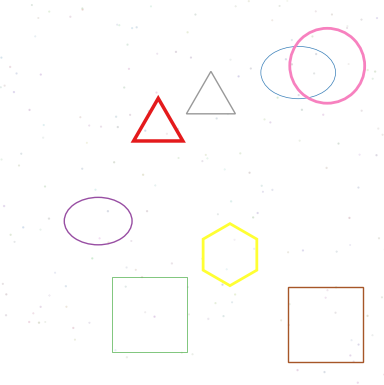[{"shape": "triangle", "thickness": 2.5, "radius": 0.37, "center": [0.411, 0.671]}, {"shape": "oval", "thickness": 0.5, "radius": 0.49, "center": [0.775, 0.812]}, {"shape": "square", "thickness": 0.5, "radius": 0.49, "center": [0.389, 0.182]}, {"shape": "oval", "thickness": 1, "radius": 0.44, "center": [0.255, 0.426]}, {"shape": "hexagon", "thickness": 2, "radius": 0.4, "center": [0.597, 0.339]}, {"shape": "square", "thickness": 1, "radius": 0.49, "center": [0.846, 0.156]}, {"shape": "circle", "thickness": 2, "radius": 0.49, "center": [0.85, 0.829]}, {"shape": "triangle", "thickness": 1, "radius": 0.37, "center": [0.548, 0.741]}]